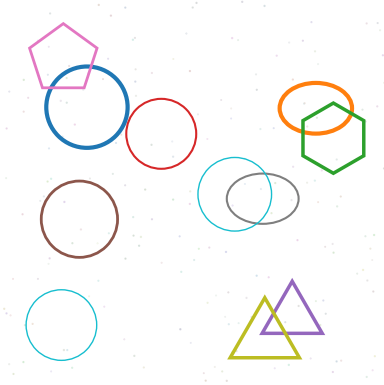[{"shape": "circle", "thickness": 3, "radius": 0.53, "center": [0.226, 0.722]}, {"shape": "oval", "thickness": 3, "radius": 0.47, "center": [0.82, 0.719]}, {"shape": "hexagon", "thickness": 2.5, "radius": 0.46, "center": [0.866, 0.641]}, {"shape": "circle", "thickness": 1.5, "radius": 0.45, "center": [0.419, 0.652]}, {"shape": "triangle", "thickness": 2.5, "radius": 0.45, "center": [0.759, 0.179]}, {"shape": "circle", "thickness": 2, "radius": 0.5, "center": [0.206, 0.431]}, {"shape": "pentagon", "thickness": 2, "radius": 0.46, "center": [0.164, 0.846]}, {"shape": "oval", "thickness": 1.5, "radius": 0.47, "center": [0.682, 0.484]}, {"shape": "triangle", "thickness": 2.5, "radius": 0.52, "center": [0.688, 0.123]}, {"shape": "circle", "thickness": 1, "radius": 0.46, "center": [0.16, 0.156]}, {"shape": "circle", "thickness": 1, "radius": 0.48, "center": [0.61, 0.495]}]